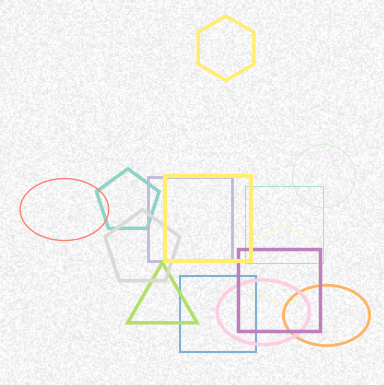[{"shape": "pentagon", "thickness": 2.5, "radius": 0.43, "center": [0.332, 0.476]}, {"shape": "square", "thickness": 0.5, "radius": 0.5, "center": [0.738, 0.417]}, {"shape": "hexagon", "thickness": 0.5, "radius": 0.53, "center": [0.734, 0.31]}, {"shape": "square", "thickness": 2, "radius": 0.54, "center": [0.493, 0.431]}, {"shape": "oval", "thickness": 1, "radius": 0.58, "center": [0.167, 0.456]}, {"shape": "square", "thickness": 1.5, "radius": 0.49, "center": [0.565, 0.185]}, {"shape": "oval", "thickness": 2, "radius": 0.56, "center": [0.848, 0.181]}, {"shape": "triangle", "thickness": 2.5, "radius": 0.52, "center": [0.422, 0.214]}, {"shape": "oval", "thickness": 2.5, "radius": 0.6, "center": [0.684, 0.189]}, {"shape": "pentagon", "thickness": 2.5, "radius": 0.51, "center": [0.37, 0.353]}, {"shape": "square", "thickness": 2.5, "radius": 0.53, "center": [0.725, 0.247]}, {"shape": "circle", "thickness": 0.5, "radius": 0.41, "center": [0.841, 0.542]}, {"shape": "square", "thickness": 3, "radius": 0.56, "center": [0.541, 0.432]}, {"shape": "hexagon", "thickness": 2.5, "radius": 0.42, "center": [0.587, 0.875]}]